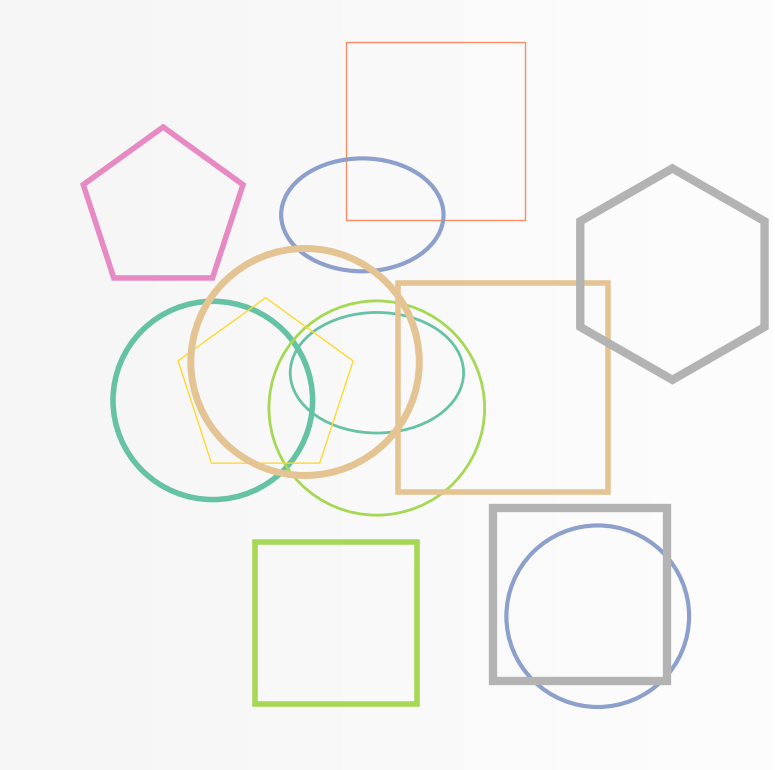[{"shape": "circle", "thickness": 2, "radius": 0.64, "center": [0.275, 0.48]}, {"shape": "oval", "thickness": 1, "radius": 0.56, "center": [0.486, 0.516]}, {"shape": "square", "thickness": 0.5, "radius": 0.58, "center": [0.562, 0.83]}, {"shape": "circle", "thickness": 1.5, "radius": 0.59, "center": [0.771, 0.2]}, {"shape": "oval", "thickness": 1.5, "radius": 0.52, "center": [0.468, 0.721]}, {"shape": "pentagon", "thickness": 2, "radius": 0.54, "center": [0.211, 0.727]}, {"shape": "circle", "thickness": 1, "radius": 0.7, "center": [0.486, 0.47]}, {"shape": "square", "thickness": 2, "radius": 0.53, "center": [0.434, 0.191]}, {"shape": "pentagon", "thickness": 0.5, "radius": 0.59, "center": [0.343, 0.495]}, {"shape": "square", "thickness": 2, "radius": 0.68, "center": [0.649, 0.497]}, {"shape": "circle", "thickness": 2.5, "radius": 0.74, "center": [0.394, 0.53]}, {"shape": "hexagon", "thickness": 3, "radius": 0.69, "center": [0.868, 0.644]}, {"shape": "square", "thickness": 3, "radius": 0.56, "center": [0.748, 0.228]}]